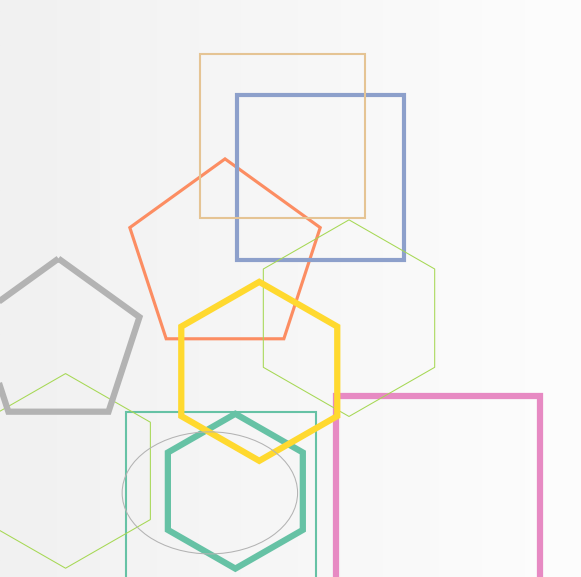[{"shape": "square", "thickness": 1, "radius": 0.81, "center": [0.38, 0.124]}, {"shape": "hexagon", "thickness": 3, "radius": 0.67, "center": [0.405, 0.149]}, {"shape": "pentagon", "thickness": 1.5, "radius": 0.86, "center": [0.387, 0.552]}, {"shape": "square", "thickness": 2, "radius": 0.71, "center": [0.551, 0.693]}, {"shape": "square", "thickness": 3, "radius": 0.88, "center": [0.754, 0.138]}, {"shape": "hexagon", "thickness": 0.5, "radius": 0.85, "center": [0.6, 0.448]}, {"shape": "hexagon", "thickness": 0.5, "radius": 0.84, "center": [0.113, 0.184]}, {"shape": "hexagon", "thickness": 3, "radius": 0.77, "center": [0.446, 0.356]}, {"shape": "square", "thickness": 1, "radius": 0.71, "center": [0.486, 0.763]}, {"shape": "pentagon", "thickness": 3, "radius": 0.73, "center": [0.101, 0.405]}, {"shape": "oval", "thickness": 0.5, "radius": 0.75, "center": [0.361, 0.146]}]